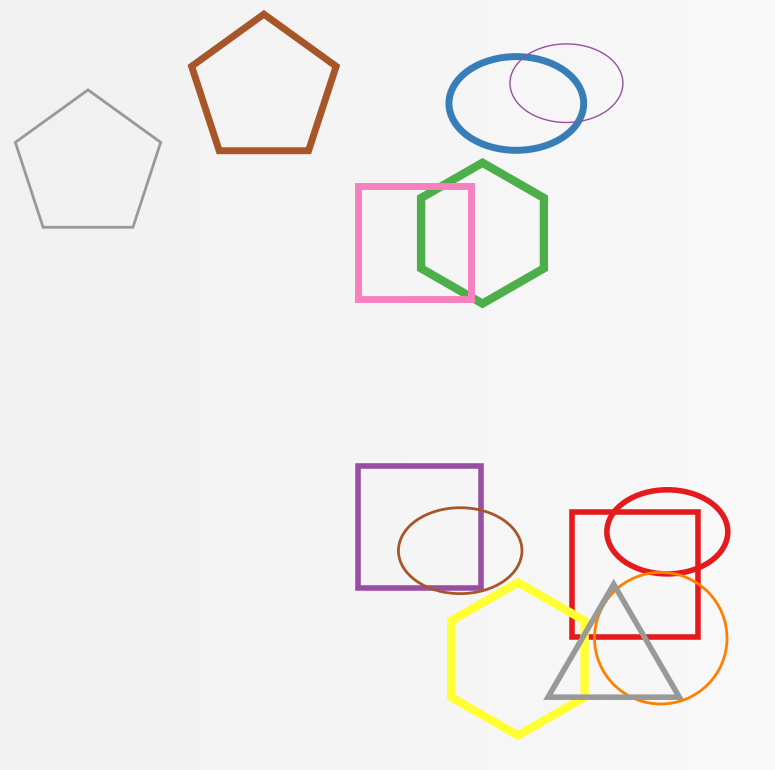[{"shape": "oval", "thickness": 2, "radius": 0.39, "center": [0.861, 0.309]}, {"shape": "square", "thickness": 2, "radius": 0.4, "center": [0.819, 0.254]}, {"shape": "oval", "thickness": 2.5, "radius": 0.43, "center": [0.666, 0.866]}, {"shape": "hexagon", "thickness": 3, "radius": 0.46, "center": [0.623, 0.697]}, {"shape": "oval", "thickness": 0.5, "radius": 0.36, "center": [0.731, 0.892]}, {"shape": "square", "thickness": 2, "radius": 0.4, "center": [0.541, 0.316]}, {"shape": "circle", "thickness": 1, "radius": 0.43, "center": [0.853, 0.171]}, {"shape": "hexagon", "thickness": 3, "radius": 0.5, "center": [0.668, 0.144]}, {"shape": "pentagon", "thickness": 2.5, "radius": 0.49, "center": [0.34, 0.884]}, {"shape": "oval", "thickness": 1, "radius": 0.4, "center": [0.594, 0.285]}, {"shape": "square", "thickness": 2.5, "radius": 0.37, "center": [0.535, 0.685]}, {"shape": "triangle", "thickness": 2, "radius": 0.49, "center": [0.792, 0.143]}, {"shape": "pentagon", "thickness": 1, "radius": 0.49, "center": [0.114, 0.785]}]